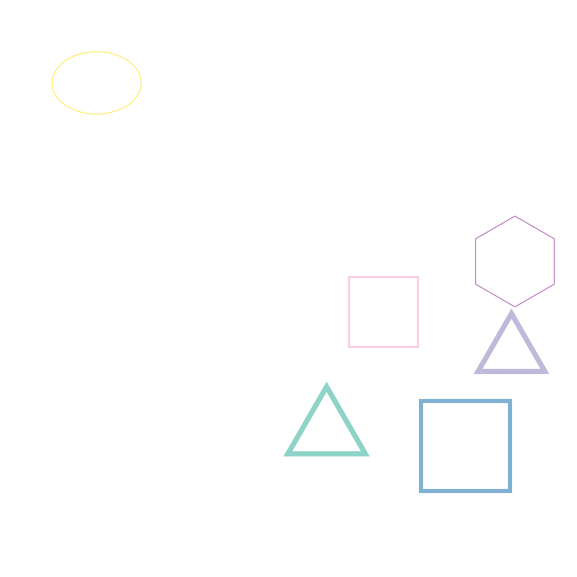[{"shape": "triangle", "thickness": 2.5, "radius": 0.39, "center": [0.566, 0.252]}, {"shape": "triangle", "thickness": 2.5, "radius": 0.33, "center": [0.886, 0.389]}, {"shape": "square", "thickness": 2, "radius": 0.39, "center": [0.806, 0.227]}, {"shape": "square", "thickness": 1, "radius": 0.3, "center": [0.664, 0.459]}, {"shape": "hexagon", "thickness": 0.5, "radius": 0.39, "center": [0.892, 0.546]}, {"shape": "oval", "thickness": 0.5, "radius": 0.39, "center": [0.167, 0.856]}]